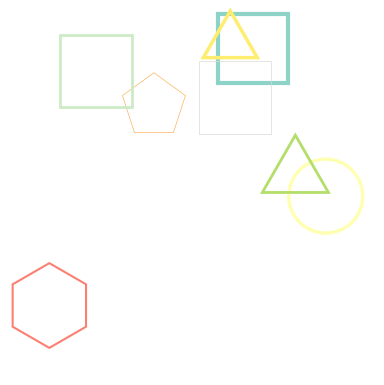[{"shape": "square", "thickness": 3, "radius": 0.45, "center": [0.658, 0.875]}, {"shape": "circle", "thickness": 2.5, "radius": 0.48, "center": [0.846, 0.491]}, {"shape": "hexagon", "thickness": 1.5, "radius": 0.55, "center": [0.128, 0.206]}, {"shape": "pentagon", "thickness": 0.5, "radius": 0.43, "center": [0.4, 0.725]}, {"shape": "triangle", "thickness": 2, "radius": 0.5, "center": [0.767, 0.55]}, {"shape": "square", "thickness": 0.5, "radius": 0.47, "center": [0.61, 0.747]}, {"shape": "square", "thickness": 2, "radius": 0.47, "center": [0.25, 0.816]}, {"shape": "triangle", "thickness": 2.5, "radius": 0.4, "center": [0.598, 0.891]}]